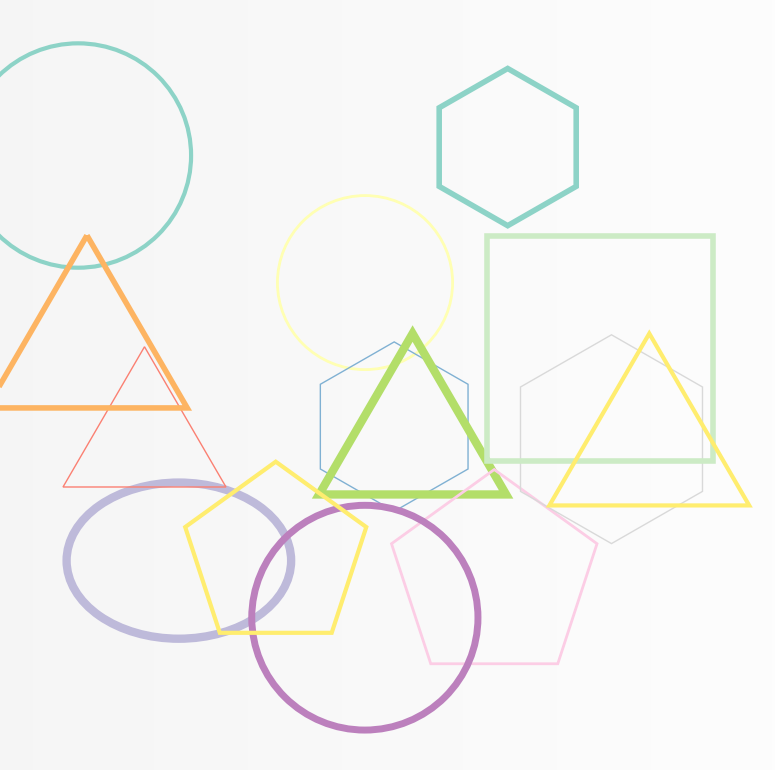[{"shape": "hexagon", "thickness": 2, "radius": 0.51, "center": [0.655, 0.809]}, {"shape": "circle", "thickness": 1.5, "radius": 0.73, "center": [0.101, 0.798]}, {"shape": "circle", "thickness": 1, "radius": 0.57, "center": [0.471, 0.633]}, {"shape": "oval", "thickness": 3, "radius": 0.72, "center": [0.231, 0.272]}, {"shape": "triangle", "thickness": 0.5, "radius": 0.61, "center": [0.186, 0.428]}, {"shape": "hexagon", "thickness": 0.5, "radius": 0.55, "center": [0.509, 0.446]}, {"shape": "triangle", "thickness": 2, "radius": 0.75, "center": [0.112, 0.545]}, {"shape": "triangle", "thickness": 3, "radius": 0.7, "center": [0.532, 0.427]}, {"shape": "pentagon", "thickness": 1, "radius": 0.7, "center": [0.638, 0.251]}, {"shape": "hexagon", "thickness": 0.5, "radius": 0.68, "center": [0.789, 0.43]}, {"shape": "circle", "thickness": 2.5, "radius": 0.73, "center": [0.471, 0.198]}, {"shape": "square", "thickness": 2, "radius": 0.73, "center": [0.774, 0.548]}, {"shape": "pentagon", "thickness": 1.5, "radius": 0.61, "center": [0.356, 0.278]}, {"shape": "triangle", "thickness": 1.5, "radius": 0.74, "center": [0.838, 0.418]}]